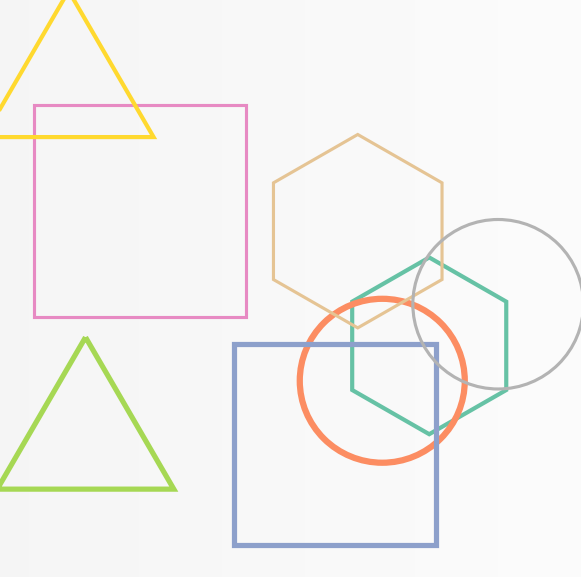[{"shape": "hexagon", "thickness": 2, "radius": 0.77, "center": [0.738, 0.4]}, {"shape": "circle", "thickness": 3, "radius": 0.71, "center": [0.658, 0.34]}, {"shape": "square", "thickness": 2.5, "radius": 0.87, "center": [0.576, 0.23]}, {"shape": "square", "thickness": 1.5, "radius": 0.91, "center": [0.241, 0.634]}, {"shape": "triangle", "thickness": 2.5, "radius": 0.88, "center": [0.147, 0.24]}, {"shape": "triangle", "thickness": 2, "radius": 0.84, "center": [0.118, 0.846]}, {"shape": "hexagon", "thickness": 1.5, "radius": 0.84, "center": [0.615, 0.599]}, {"shape": "circle", "thickness": 1.5, "radius": 0.73, "center": [0.857, 0.472]}]